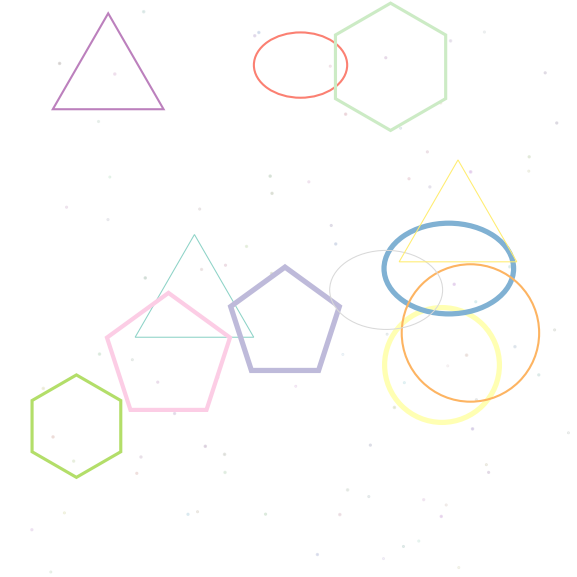[{"shape": "triangle", "thickness": 0.5, "radius": 0.59, "center": [0.337, 0.474]}, {"shape": "circle", "thickness": 2.5, "radius": 0.5, "center": [0.765, 0.367]}, {"shape": "pentagon", "thickness": 2.5, "radius": 0.49, "center": [0.493, 0.438]}, {"shape": "oval", "thickness": 1, "radius": 0.4, "center": [0.52, 0.886]}, {"shape": "oval", "thickness": 2.5, "radius": 0.56, "center": [0.777, 0.534]}, {"shape": "circle", "thickness": 1, "radius": 0.59, "center": [0.815, 0.423]}, {"shape": "hexagon", "thickness": 1.5, "radius": 0.44, "center": [0.132, 0.261]}, {"shape": "pentagon", "thickness": 2, "radius": 0.56, "center": [0.292, 0.38]}, {"shape": "oval", "thickness": 0.5, "radius": 0.49, "center": [0.669, 0.497]}, {"shape": "triangle", "thickness": 1, "radius": 0.55, "center": [0.187, 0.865]}, {"shape": "hexagon", "thickness": 1.5, "radius": 0.55, "center": [0.676, 0.883]}, {"shape": "triangle", "thickness": 0.5, "radius": 0.59, "center": [0.793, 0.605]}]